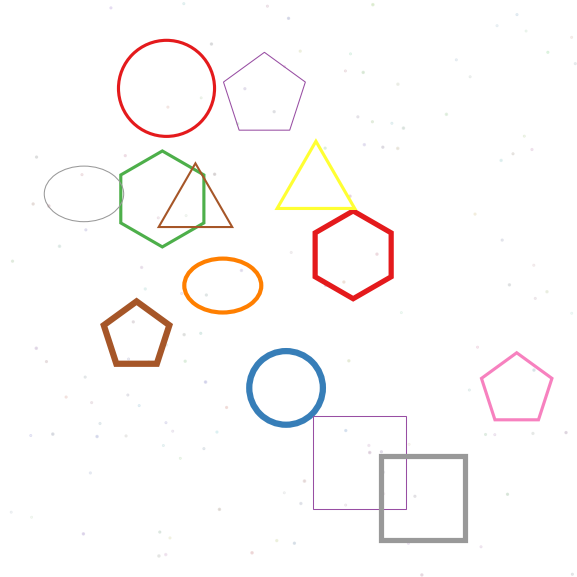[{"shape": "hexagon", "thickness": 2.5, "radius": 0.38, "center": [0.612, 0.558]}, {"shape": "circle", "thickness": 1.5, "radius": 0.42, "center": [0.288, 0.846]}, {"shape": "circle", "thickness": 3, "radius": 0.32, "center": [0.495, 0.327]}, {"shape": "hexagon", "thickness": 1.5, "radius": 0.42, "center": [0.281, 0.655]}, {"shape": "square", "thickness": 0.5, "radius": 0.4, "center": [0.622, 0.198]}, {"shape": "pentagon", "thickness": 0.5, "radius": 0.37, "center": [0.458, 0.834]}, {"shape": "oval", "thickness": 2, "radius": 0.33, "center": [0.386, 0.505]}, {"shape": "triangle", "thickness": 1.5, "radius": 0.39, "center": [0.547, 0.677]}, {"shape": "pentagon", "thickness": 3, "radius": 0.3, "center": [0.236, 0.418]}, {"shape": "triangle", "thickness": 1, "radius": 0.37, "center": [0.338, 0.643]}, {"shape": "pentagon", "thickness": 1.5, "radius": 0.32, "center": [0.895, 0.324]}, {"shape": "oval", "thickness": 0.5, "radius": 0.34, "center": [0.145, 0.663]}, {"shape": "square", "thickness": 2.5, "radius": 0.36, "center": [0.733, 0.137]}]